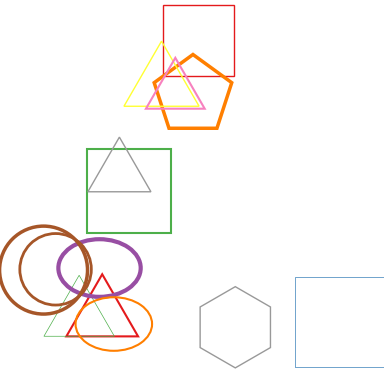[{"shape": "square", "thickness": 1, "radius": 0.46, "center": [0.516, 0.895]}, {"shape": "triangle", "thickness": 1.5, "radius": 0.54, "center": [0.265, 0.18]}, {"shape": "square", "thickness": 0.5, "radius": 0.59, "center": [0.883, 0.164]}, {"shape": "square", "thickness": 1.5, "radius": 0.54, "center": [0.336, 0.504]}, {"shape": "triangle", "thickness": 0.5, "radius": 0.53, "center": [0.206, 0.179]}, {"shape": "oval", "thickness": 3, "radius": 0.53, "center": [0.259, 0.304]}, {"shape": "pentagon", "thickness": 2.5, "radius": 0.53, "center": [0.501, 0.753]}, {"shape": "oval", "thickness": 1.5, "radius": 0.5, "center": [0.296, 0.158]}, {"shape": "triangle", "thickness": 1, "radius": 0.56, "center": [0.42, 0.78]}, {"shape": "circle", "thickness": 2, "radius": 0.46, "center": [0.144, 0.301]}, {"shape": "circle", "thickness": 2.5, "radius": 0.57, "center": [0.113, 0.298]}, {"shape": "triangle", "thickness": 1.5, "radius": 0.44, "center": [0.455, 0.762]}, {"shape": "triangle", "thickness": 1, "radius": 0.47, "center": [0.31, 0.549]}, {"shape": "hexagon", "thickness": 1, "radius": 0.53, "center": [0.611, 0.15]}]